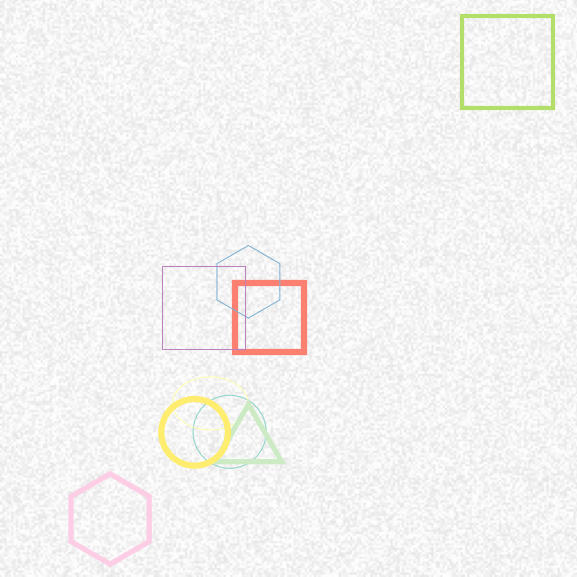[{"shape": "circle", "thickness": 0.5, "radius": 0.32, "center": [0.398, 0.251]}, {"shape": "oval", "thickness": 0.5, "radius": 0.33, "center": [0.364, 0.301]}, {"shape": "square", "thickness": 3, "radius": 0.3, "center": [0.467, 0.449]}, {"shape": "hexagon", "thickness": 0.5, "radius": 0.31, "center": [0.43, 0.511]}, {"shape": "square", "thickness": 2, "radius": 0.4, "center": [0.878, 0.891]}, {"shape": "hexagon", "thickness": 2.5, "radius": 0.39, "center": [0.191, 0.1]}, {"shape": "square", "thickness": 0.5, "radius": 0.36, "center": [0.352, 0.467]}, {"shape": "triangle", "thickness": 2.5, "radius": 0.33, "center": [0.43, 0.233]}, {"shape": "circle", "thickness": 3, "radius": 0.29, "center": [0.337, 0.251]}]